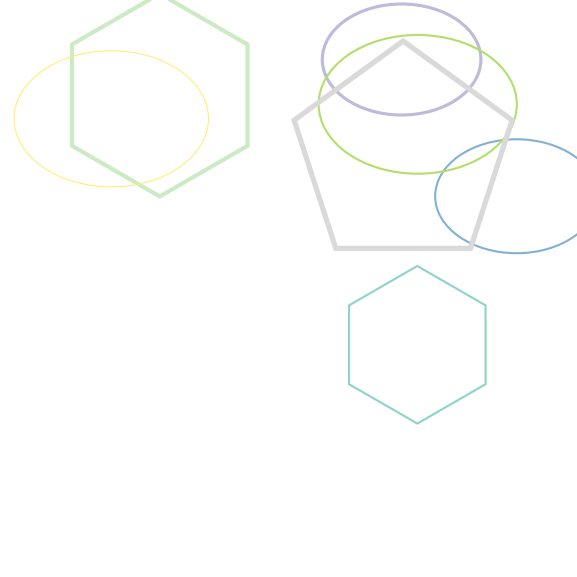[{"shape": "hexagon", "thickness": 1, "radius": 0.68, "center": [0.723, 0.402]}, {"shape": "oval", "thickness": 1.5, "radius": 0.69, "center": [0.695, 0.896]}, {"shape": "oval", "thickness": 1, "radius": 0.7, "center": [0.894, 0.659]}, {"shape": "oval", "thickness": 1, "radius": 0.86, "center": [0.723, 0.818]}, {"shape": "pentagon", "thickness": 2.5, "radius": 0.99, "center": [0.698, 0.73]}, {"shape": "hexagon", "thickness": 2, "radius": 0.88, "center": [0.277, 0.834]}, {"shape": "oval", "thickness": 0.5, "radius": 0.84, "center": [0.193, 0.793]}]